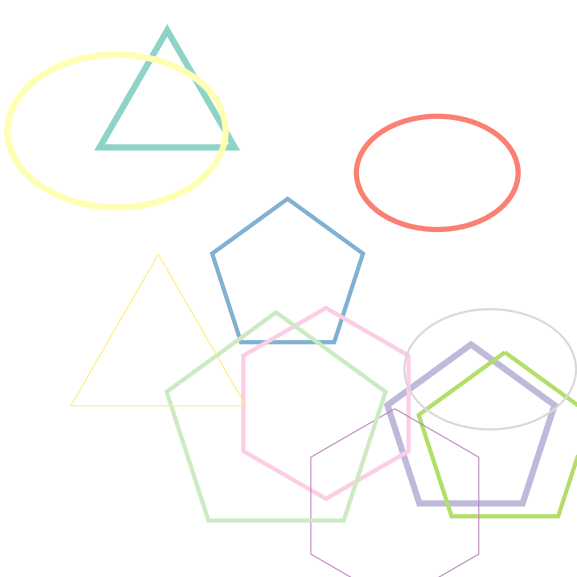[{"shape": "triangle", "thickness": 3, "radius": 0.68, "center": [0.29, 0.811]}, {"shape": "oval", "thickness": 3, "radius": 0.94, "center": [0.202, 0.772]}, {"shape": "pentagon", "thickness": 3, "radius": 0.76, "center": [0.816, 0.251]}, {"shape": "oval", "thickness": 2.5, "radius": 0.7, "center": [0.757, 0.7]}, {"shape": "pentagon", "thickness": 2, "radius": 0.69, "center": [0.498, 0.518]}, {"shape": "pentagon", "thickness": 2, "radius": 0.78, "center": [0.874, 0.232]}, {"shape": "hexagon", "thickness": 2, "radius": 0.83, "center": [0.564, 0.301]}, {"shape": "oval", "thickness": 1, "radius": 0.74, "center": [0.849, 0.36]}, {"shape": "hexagon", "thickness": 0.5, "radius": 0.84, "center": [0.684, 0.124]}, {"shape": "pentagon", "thickness": 2, "radius": 1.0, "center": [0.478, 0.259]}, {"shape": "triangle", "thickness": 0.5, "radius": 0.87, "center": [0.274, 0.384]}]